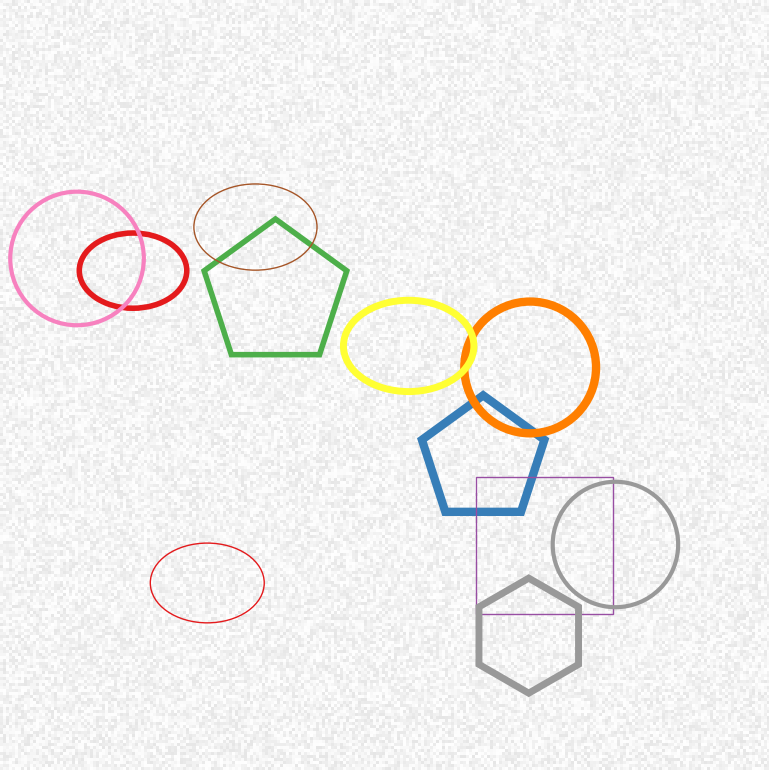[{"shape": "oval", "thickness": 0.5, "radius": 0.37, "center": [0.269, 0.243]}, {"shape": "oval", "thickness": 2, "radius": 0.35, "center": [0.173, 0.649]}, {"shape": "pentagon", "thickness": 3, "radius": 0.42, "center": [0.627, 0.403]}, {"shape": "pentagon", "thickness": 2, "radius": 0.49, "center": [0.358, 0.618]}, {"shape": "square", "thickness": 0.5, "radius": 0.45, "center": [0.707, 0.291]}, {"shape": "circle", "thickness": 3, "radius": 0.43, "center": [0.689, 0.523]}, {"shape": "oval", "thickness": 2.5, "radius": 0.42, "center": [0.531, 0.551]}, {"shape": "oval", "thickness": 0.5, "radius": 0.4, "center": [0.332, 0.705]}, {"shape": "circle", "thickness": 1.5, "radius": 0.43, "center": [0.1, 0.664]}, {"shape": "hexagon", "thickness": 2.5, "radius": 0.37, "center": [0.687, 0.174]}, {"shape": "circle", "thickness": 1.5, "radius": 0.41, "center": [0.799, 0.293]}]